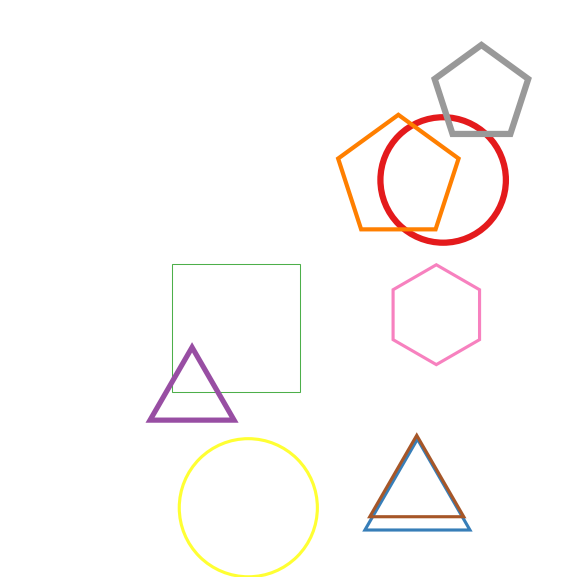[{"shape": "circle", "thickness": 3, "radius": 0.54, "center": [0.767, 0.688]}, {"shape": "triangle", "thickness": 1.5, "radius": 0.52, "center": [0.723, 0.134]}, {"shape": "square", "thickness": 0.5, "radius": 0.55, "center": [0.409, 0.431]}, {"shape": "triangle", "thickness": 2.5, "radius": 0.42, "center": [0.333, 0.314]}, {"shape": "pentagon", "thickness": 2, "radius": 0.55, "center": [0.69, 0.691]}, {"shape": "circle", "thickness": 1.5, "radius": 0.6, "center": [0.43, 0.12]}, {"shape": "triangle", "thickness": 1.5, "radius": 0.47, "center": [0.722, 0.151]}, {"shape": "hexagon", "thickness": 1.5, "radius": 0.43, "center": [0.756, 0.454]}, {"shape": "pentagon", "thickness": 3, "radius": 0.43, "center": [0.834, 0.836]}]